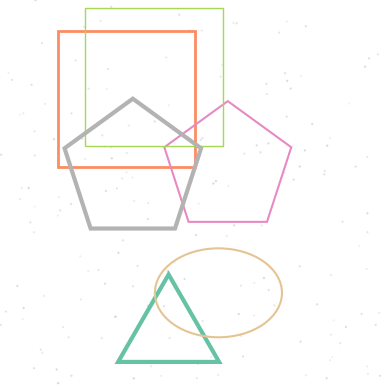[{"shape": "triangle", "thickness": 3, "radius": 0.76, "center": [0.438, 0.136]}, {"shape": "square", "thickness": 2, "radius": 0.89, "center": [0.329, 0.743]}, {"shape": "pentagon", "thickness": 1.5, "radius": 0.87, "center": [0.592, 0.564]}, {"shape": "square", "thickness": 1, "radius": 0.9, "center": [0.399, 0.801]}, {"shape": "oval", "thickness": 1.5, "radius": 0.83, "center": [0.567, 0.239]}, {"shape": "pentagon", "thickness": 3, "radius": 0.93, "center": [0.345, 0.557]}]